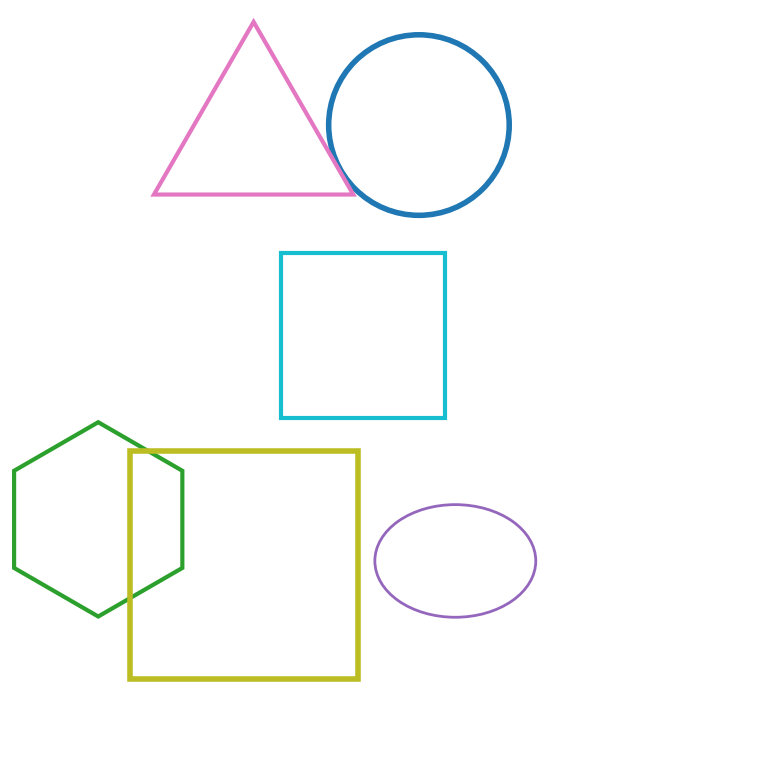[{"shape": "circle", "thickness": 2, "radius": 0.59, "center": [0.544, 0.838]}, {"shape": "hexagon", "thickness": 1.5, "radius": 0.63, "center": [0.128, 0.326]}, {"shape": "oval", "thickness": 1, "radius": 0.52, "center": [0.591, 0.272]}, {"shape": "triangle", "thickness": 1.5, "radius": 0.75, "center": [0.329, 0.822]}, {"shape": "square", "thickness": 2, "radius": 0.74, "center": [0.317, 0.266]}, {"shape": "square", "thickness": 1.5, "radius": 0.53, "center": [0.471, 0.564]}]